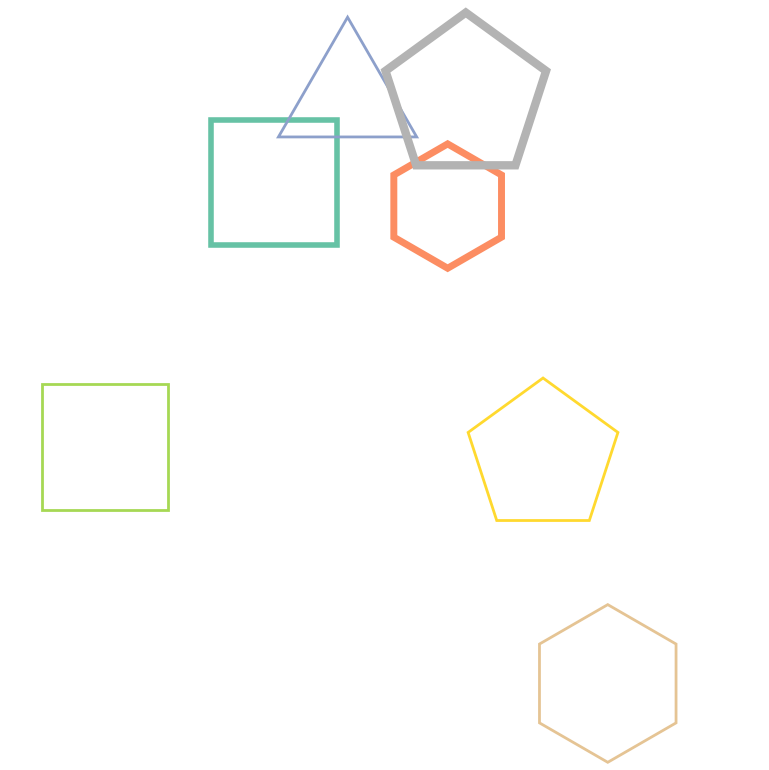[{"shape": "square", "thickness": 2, "radius": 0.41, "center": [0.356, 0.763]}, {"shape": "hexagon", "thickness": 2.5, "radius": 0.4, "center": [0.581, 0.732]}, {"shape": "triangle", "thickness": 1, "radius": 0.52, "center": [0.451, 0.874]}, {"shape": "square", "thickness": 1, "radius": 0.41, "center": [0.137, 0.419]}, {"shape": "pentagon", "thickness": 1, "radius": 0.51, "center": [0.705, 0.407]}, {"shape": "hexagon", "thickness": 1, "radius": 0.51, "center": [0.789, 0.112]}, {"shape": "pentagon", "thickness": 3, "radius": 0.55, "center": [0.605, 0.874]}]